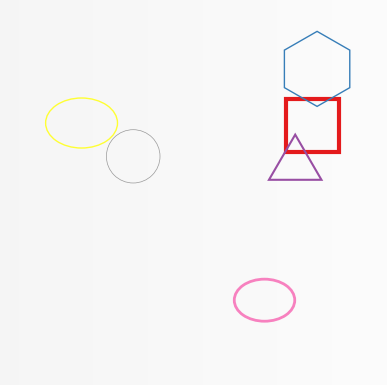[{"shape": "square", "thickness": 3, "radius": 0.34, "center": [0.808, 0.674]}, {"shape": "hexagon", "thickness": 1, "radius": 0.49, "center": [0.818, 0.821]}, {"shape": "triangle", "thickness": 1.5, "radius": 0.39, "center": [0.762, 0.572]}, {"shape": "oval", "thickness": 1, "radius": 0.46, "center": [0.21, 0.68]}, {"shape": "oval", "thickness": 2, "radius": 0.39, "center": [0.683, 0.22]}, {"shape": "circle", "thickness": 0.5, "radius": 0.35, "center": [0.344, 0.594]}]